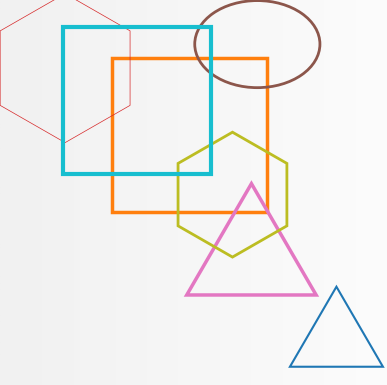[{"shape": "triangle", "thickness": 1.5, "radius": 0.69, "center": [0.868, 0.117]}, {"shape": "square", "thickness": 2.5, "radius": 1.0, "center": [0.49, 0.649]}, {"shape": "hexagon", "thickness": 0.5, "radius": 0.97, "center": [0.168, 0.823]}, {"shape": "oval", "thickness": 2, "radius": 0.81, "center": [0.664, 0.885]}, {"shape": "triangle", "thickness": 2.5, "radius": 0.96, "center": [0.649, 0.33]}, {"shape": "hexagon", "thickness": 2, "radius": 0.81, "center": [0.6, 0.494]}, {"shape": "square", "thickness": 3, "radius": 0.95, "center": [0.353, 0.739]}]